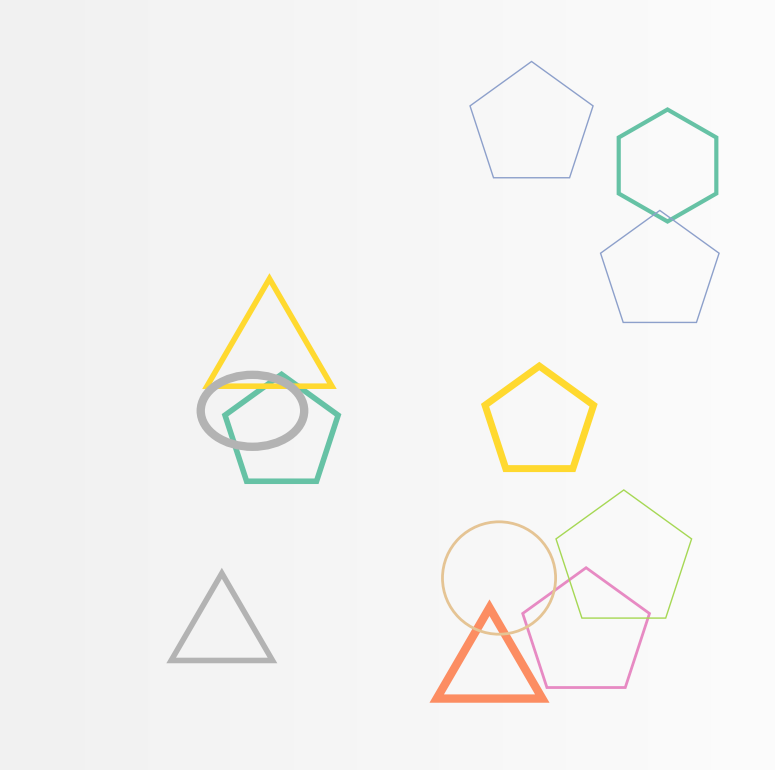[{"shape": "hexagon", "thickness": 1.5, "radius": 0.36, "center": [0.861, 0.785]}, {"shape": "pentagon", "thickness": 2, "radius": 0.38, "center": [0.363, 0.437]}, {"shape": "triangle", "thickness": 3, "radius": 0.39, "center": [0.632, 0.132]}, {"shape": "pentagon", "thickness": 0.5, "radius": 0.4, "center": [0.851, 0.646]}, {"shape": "pentagon", "thickness": 0.5, "radius": 0.42, "center": [0.686, 0.837]}, {"shape": "pentagon", "thickness": 1, "radius": 0.43, "center": [0.756, 0.177]}, {"shape": "pentagon", "thickness": 0.5, "radius": 0.46, "center": [0.805, 0.272]}, {"shape": "triangle", "thickness": 2, "radius": 0.47, "center": [0.348, 0.545]}, {"shape": "pentagon", "thickness": 2.5, "radius": 0.37, "center": [0.696, 0.451]}, {"shape": "circle", "thickness": 1, "radius": 0.36, "center": [0.644, 0.249]}, {"shape": "triangle", "thickness": 2, "radius": 0.38, "center": [0.286, 0.18]}, {"shape": "oval", "thickness": 3, "radius": 0.33, "center": [0.326, 0.466]}]